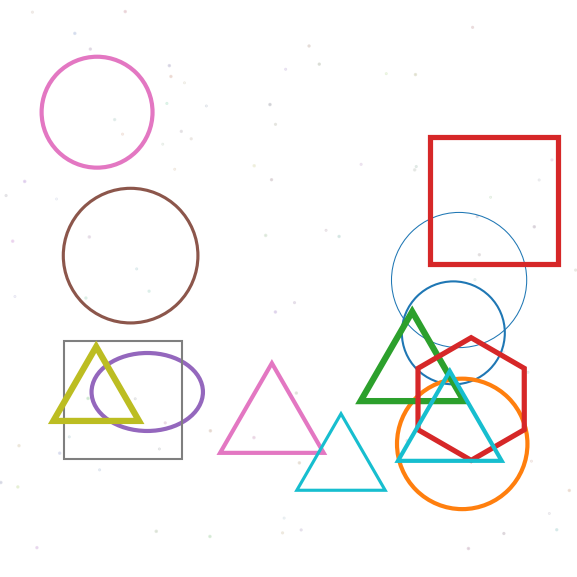[{"shape": "circle", "thickness": 0.5, "radius": 0.59, "center": [0.795, 0.514]}, {"shape": "circle", "thickness": 1, "radius": 0.45, "center": [0.785, 0.423]}, {"shape": "circle", "thickness": 2, "radius": 0.56, "center": [0.8, 0.23]}, {"shape": "triangle", "thickness": 3, "radius": 0.52, "center": [0.714, 0.356]}, {"shape": "hexagon", "thickness": 2.5, "radius": 0.53, "center": [0.816, 0.308]}, {"shape": "square", "thickness": 2.5, "radius": 0.55, "center": [0.856, 0.652]}, {"shape": "oval", "thickness": 2, "radius": 0.48, "center": [0.255, 0.32]}, {"shape": "circle", "thickness": 1.5, "radius": 0.58, "center": [0.226, 0.556]}, {"shape": "triangle", "thickness": 2, "radius": 0.52, "center": [0.471, 0.267]}, {"shape": "circle", "thickness": 2, "radius": 0.48, "center": [0.168, 0.805]}, {"shape": "square", "thickness": 1, "radius": 0.51, "center": [0.213, 0.307]}, {"shape": "triangle", "thickness": 3, "radius": 0.43, "center": [0.167, 0.313]}, {"shape": "triangle", "thickness": 2, "radius": 0.52, "center": [0.779, 0.253]}, {"shape": "triangle", "thickness": 1.5, "radius": 0.44, "center": [0.59, 0.194]}]